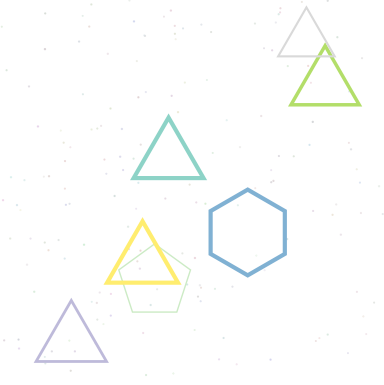[{"shape": "triangle", "thickness": 3, "radius": 0.52, "center": [0.438, 0.59]}, {"shape": "triangle", "thickness": 2, "radius": 0.53, "center": [0.185, 0.114]}, {"shape": "hexagon", "thickness": 3, "radius": 0.56, "center": [0.643, 0.396]}, {"shape": "triangle", "thickness": 2.5, "radius": 0.51, "center": [0.844, 0.779]}, {"shape": "triangle", "thickness": 1.5, "radius": 0.42, "center": [0.796, 0.896]}, {"shape": "pentagon", "thickness": 1, "radius": 0.49, "center": [0.402, 0.269]}, {"shape": "triangle", "thickness": 3, "radius": 0.53, "center": [0.37, 0.319]}]